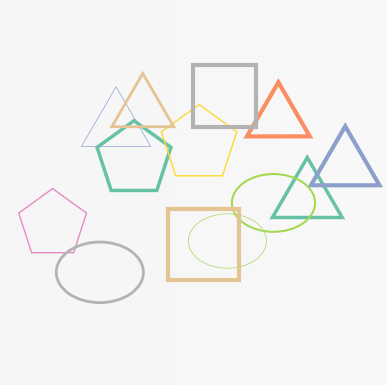[{"shape": "pentagon", "thickness": 2.5, "radius": 0.5, "center": [0.346, 0.586]}, {"shape": "triangle", "thickness": 2.5, "radius": 0.52, "center": [0.793, 0.487]}, {"shape": "triangle", "thickness": 3, "radius": 0.47, "center": [0.718, 0.693]}, {"shape": "triangle", "thickness": 0.5, "radius": 0.52, "center": [0.3, 0.671]}, {"shape": "triangle", "thickness": 3, "radius": 0.51, "center": [0.891, 0.57]}, {"shape": "pentagon", "thickness": 1, "radius": 0.46, "center": [0.136, 0.418]}, {"shape": "oval", "thickness": 1.5, "radius": 0.54, "center": [0.706, 0.473]}, {"shape": "oval", "thickness": 0.5, "radius": 0.5, "center": [0.587, 0.374]}, {"shape": "pentagon", "thickness": 1, "radius": 0.51, "center": [0.514, 0.626]}, {"shape": "triangle", "thickness": 2, "radius": 0.46, "center": [0.368, 0.717]}, {"shape": "square", "thickness": 3, "radius": 0.46, "center": [0.524, 0.366]}, {"shape": "square", "thickness": 3, "radius": 0.41, "center": [0.58, 0.75]}, {"shape": "oval", "thickness": 2, "radius": 0.56, "center": [0.258, 0.293]}]